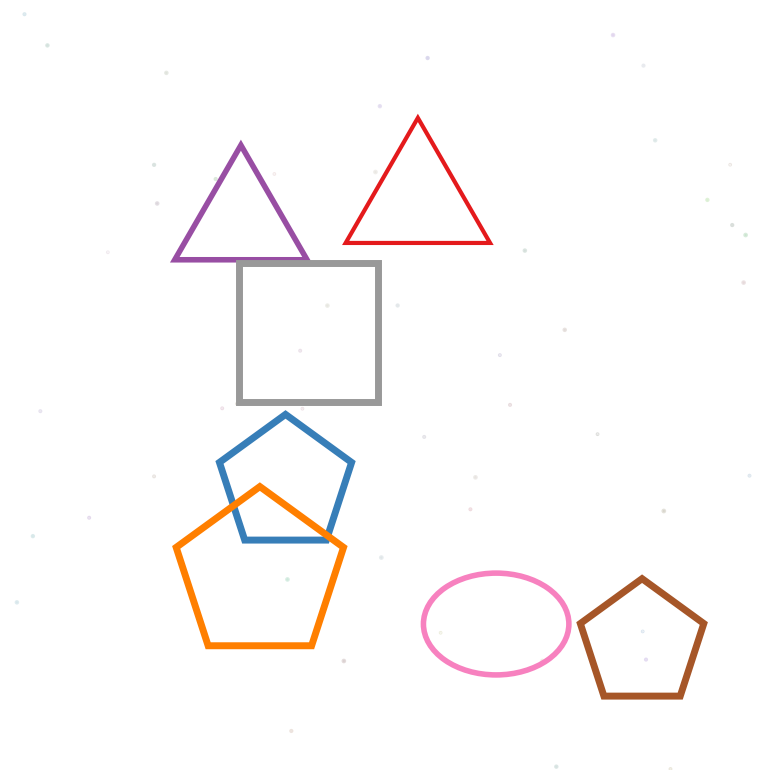[{"shape": "triangle", "thickness": 1.5, "radius": 0.54, "center": [0.543, 0.739]}, {"shape": "pentagon", "thickness": 2.5, "radius": 0.45, "center": [0.371, 0.372]}, {"shape": "triangle", "thickness": 2, "radius": 0.5, "center": [0.313, 0.712]}, {"shape": "pentagon", "thickness": 2.5, "radius": 0.57, "center": [0.337, 0.254]}, {"shape": "pentagon", "thickness": 2.5, "radius": 0.42, "center": [0.834, 0.164]}, {"shape": "oval", "thickness": 2, "radius": 0.47, "center": [0.644, 0.19]}, {"shape": "square", "thickness": 2.5, "radius": 0.45, "center": [0.401, 0.568]}]